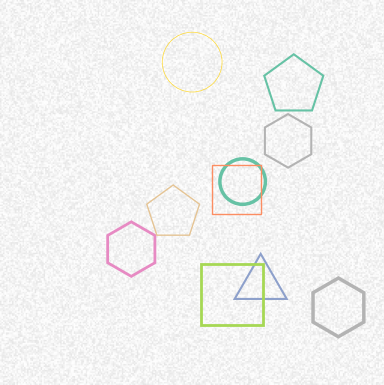[{"shape": "circle", "thickness": 2.5, "radius": 0.3, "center": [0.63, 0.528]}, {"shape": "pentagon", "thickness": 1.5, "radius": 0.4, "center": [0.763, 0.778]}, {"shape": "square", "thickness": 1, "radius": 0.32, "center": [0.614, 0.507]}, {"shape": "triangle", "thickness": 1.5, "radius": 0.39, "center": [0.677, 0.263]}, {"shape": "hexagon", "thickness": 2, "radius": 0.35, "center": [0.341, 0.353]}, {"shape": "square", "thickness": 2, "radius": 0.4, "center": [0.603, 0.235]}, {"shape": "circle", "thickness": 0.5, "radius": 0.39, "center": [0.499, 0.839]}, {"shape": "pentagon", "thickness": 1, "radius": 0.36, "center": [0.45, 0.447]}, {"shape": "hexagon", "thickness": 2.5, "radius": 0.38, "center": [0.879, 0.202]}, {"shape": "hexagon", "thickness": 1.5, "radius": 0.35, "center": [0.748, 0.634]}]